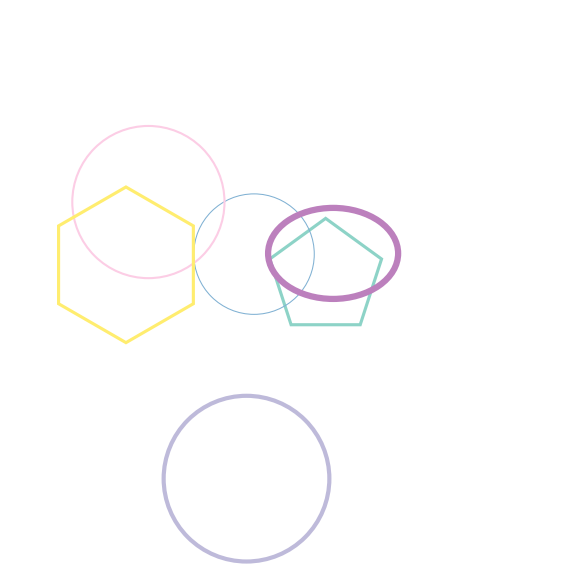[{"shape": "pentagon", "thickness": 1.5, "radius": 0.51, "center": [0.564, 0.519]}, {"shape": "circle", "thickness": 2, "radius": 0.72, "center": [0.427, 0.17]}, {"shape": "circle", "thickness": 0.5, "radius": 0.52, "center": [0.44, 0.559]}, {"shape": "circle", "thickness": 1, "radius": 0.66, "center": [0.257, 0.649]}, {"shape": "oval", "thickness": 3, "radius": 0.56, "center": [0.577, 0.56]}, {"shape": "hexagon", "thickness": 1.5, "radius": 0.67, "center": [0.218, 0.541]}]